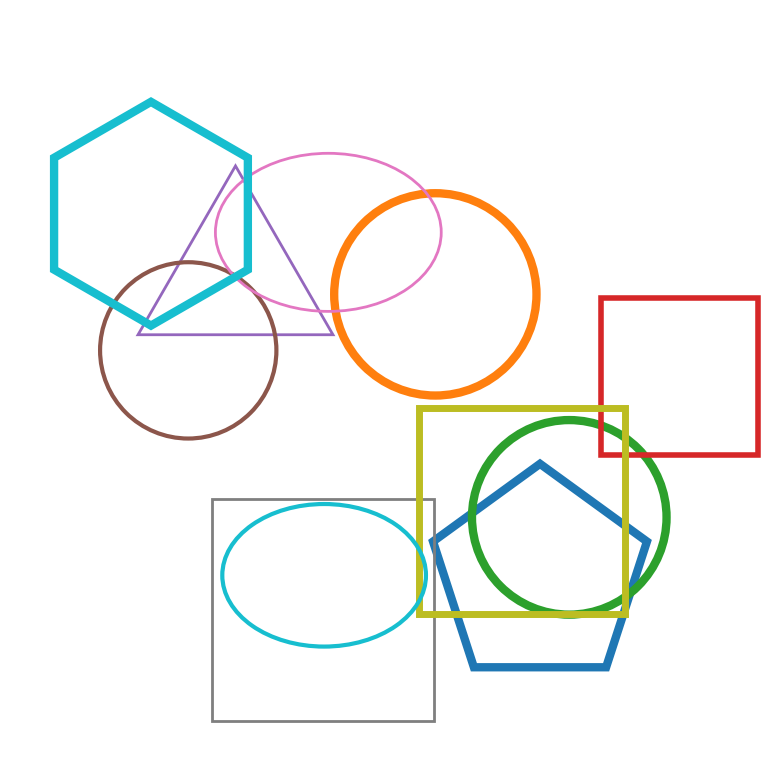[{"shape": "pentagon", "thickness": 3, "radius": 0.73, "center": [0.701, 0.252]}, {"shape": "circle", "thickness": 3, "radius": 0.66, "center": [0.565, 0.618]}, {"shape": "circle", "thickness": 3, "radius": 0.63, "center": [0.739, 0.328]}, {"shape": "square", "thickness": 2, "radius": 0.51, "center": [0.883, 0.511]}, {"shape": "triangle", "thickness": 1, "radius": 0.73, "center": [0.306, 0.638]}, {"shape": "circle", "thickness": 1.5, "radius": 0.57, "center": [0.244, 0.545]}, {"shape": "oval", "thickness": 1, "radius": 0.73, "center": [0.426, 0.698]}, {"shape": "square", "thickness": 1, "radius": 0.72, "center": [0.419, 0.207]}, {"shape": "square", "thickness": 2.5, "radius": 0.67, "center": [0.678, 0.336]}, {"shape": "oval", "thickness": 1.5, "radius": 0.66, "center": [0.421, 0.253]}, {"shape": "hexagon", "thickness": 3, "radius": 0.73, "center": [0.196, 0.722]}]